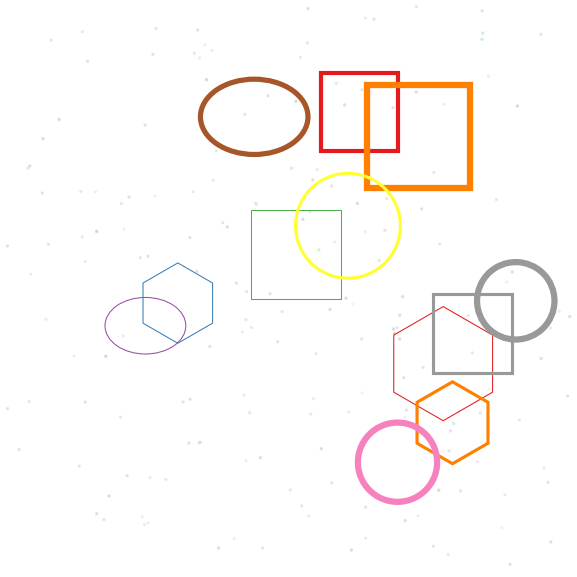[{"shape": "square", "thickness": 2, "radius": 0.34, "center": [0.623, 0.805]}, {"shape": "hexagon", "thickness": 0.5, "radius": 0.49, "center": [0.767, 0.369]}, {"shape": "hexagon", "thickness": 0.5, "radius": 0.35, "center": [0.308, 0.474]}, {"shape": "square", "thickness": 0.5, "radius": 0.39, "center": [0.513, 0.558]}, {"shape": "oval", "thickness": 0.5, "radius": 0.35, "center": [0.252, 0.435]}, {"shape": "hexagon", "thickness": 1.5, "radius": 0.35, "center": [0.784, 0.267]}, {"shape": "square", "thickness": 3, "radius": 0.44, "center": [0.725, 0.763]}, {"shape": "circle", "thickness": 1.5, "radius": 0.45, "center": [0.603, 0.608]}, {"shape": "oval", "thickness": 2.5, "radius": 0.47, "center": [0.44, 0.797]}, {"shape": "circle", "thickness": 3, "radius": 0.34, "center": [0.688, 0.199]}, {"shape": "circle", "thickness": 3, "radius": 0.34, "center": [0.893, 0.478]}, {"shape": "square", "thickness": 1.5, "radius": 0.34, "center": [0.818, 0.422]}]